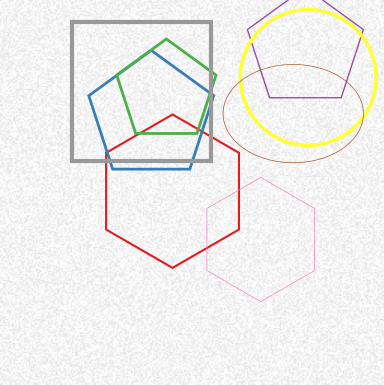[{"shape": "hexagon", "thickness": 1.5, "radius": 1.0, "center": [0.448, 0.503]}, {"shape": "pentagon", "thickness": 2, "radius": 0.85, "center": [0.393, 0.699]}, {"shape": "pentagon", "thickness": 2, "radius": 0.68, "center": [0.432, 0.763]}, {"shape": "pentagon", "thickness": 1, "radius": 0.79, "center": [0.793, 0.874]}, {"shape": "circle", "thickness": 2.5, "radius": 0.88, "center": [0.801, 0.799]}, {"shape": "oval", "thickness": 0.5, "radius": 0.91, "center": [0.762, 0.705]}, {"shape": "hexagon", "thickness": 0.5, "radius": 0.81, "center": [0.677, 0.378]}, {"shape": "square", "thickness": 3, "radius": 0.91, "center": [0.367, 0.762]}]